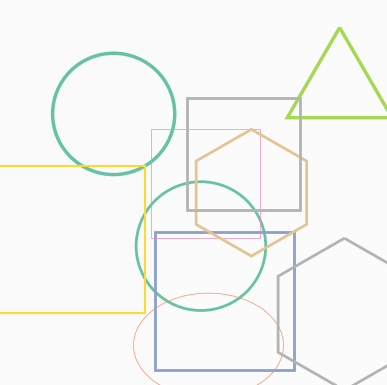[{"shape": "circle", "thickness": 2, "radius": 0.84, "center": [0.518, 0.361]}, {"shape": "circle", "thickness": 2.5, "radius": 0.79, "center": [0.293, 0.704]}, {"shape": "oval", "thickness": 0.5, "radius": 0.97, "center": [0.538, 0.103]}, {"shape": "square", "thickness": 2, "radius": 0.9, "center": [0.579, 0.218]}, {"shape": "square", "thickness": 0.5, "radius": 0.7, "center": [0.53, 0.523]}, {"shape": "triangle", "thickness": 2.5, "radius": 0.78, "center": [0.876, 0.772]}, {"shape": "square", "thickness": 1.5, "radius": 0.95, "center": [0.184, 0.378]}, {"shape": "hexagon", "thickness": 2, "radius": 0.82, "center": [0.649, 0.499]}, {"shape": "hexagon", "thickness": 2, "radius": 0.99, "center": [0.889, 0.184]}, {"shape": "square", "thickness": 2, "radius": 0.73, "center": [0.628, 0.6]}]